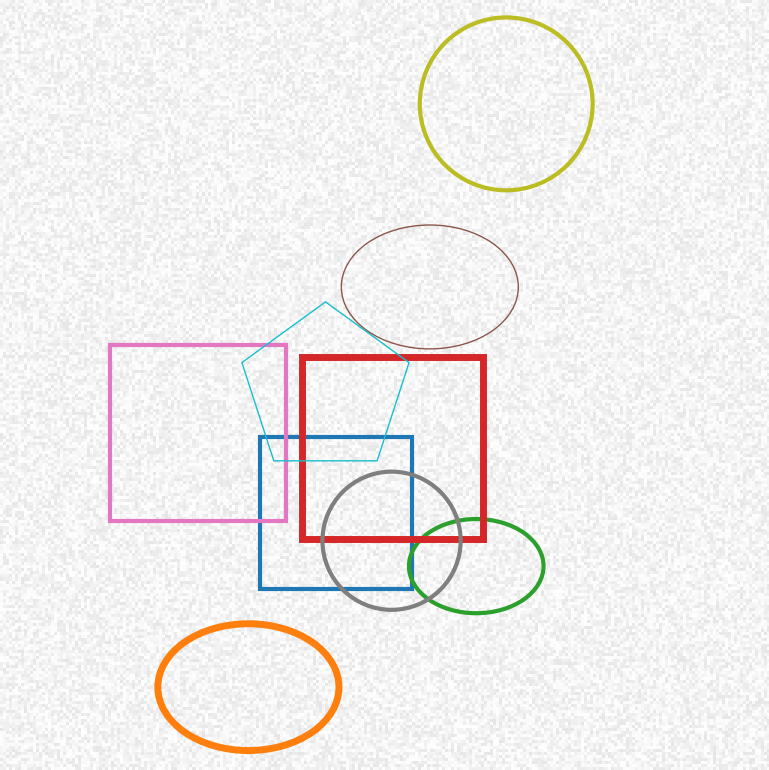[{"shape": "square", "thickness": 1.5, "radius": 0.49, "center": [0.437, 0.333]}, {"shape": "oval", "thickness": 2.5, "radius": 0.59, "center": [0.323, 0.108]}, {"shape": "oval", "thickness": 1.5, "radius": 0.44, "center": [0.618, 0.265]}, {"shape": "square", "thickness": 2.5, "radius": 0.59, "center": [0.509, 0.418]}, {"shape": "oval", "thickness": 0.5, "radius": 0.57, "center": [0.558, 0.627]}, {"shape": "square", "thickness": 1.5, "radius": 0.57, "center": [0.257, 0.437]}, {"shape": "circle", "thickness": 1.5, "radius": 0.45, "center": [0.509, 0.298]}, {"shape": "circle", "thickness": 1.5, "radius": 0.56, "center": [0.657, 0.865]}, {"shape": "pentagon", "thickness": 0.5, "radius": 0.57, "center": [0.423, 0.494]}]